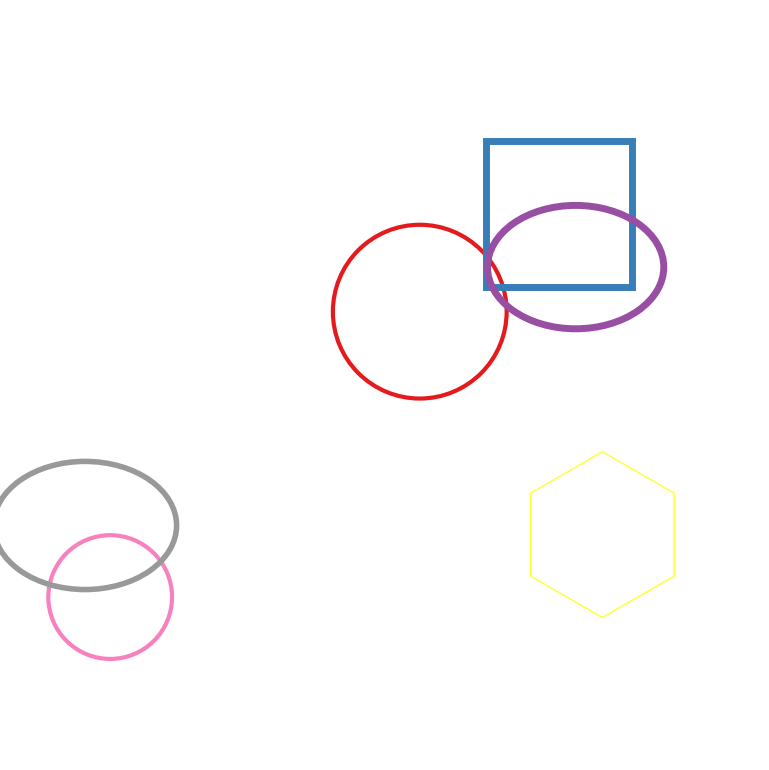[{"shape": "circle", "thickness": 1.5, "radius": 0.56, "center": [0.545, 0.595]}, {"shape": "square", "thickness": 2.5, "radius": 0.47, "center": [0.726, 0.722]}, {"shape": "oval", "thickness": 2.5, "radius": 0.57, "center": [0.748, 0.653]}, {"shape": "hexagon", "thickness": 0.5, "radius": 0.54, "center": [0.782, 0.306]}, {"shape": "circle", "thickness": 1.5, "radius": 0.4, "center": [0.143, 0.225]}, {"shape": "oval", "thickness": 2, "radius": 0.59, "center": [0.11, 0.318]}]